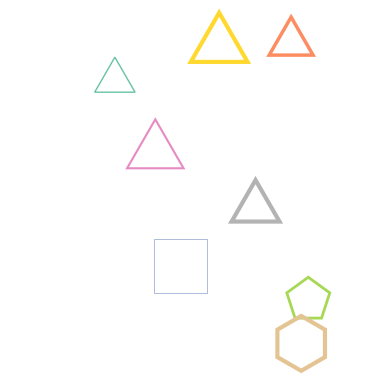[{"shape": "triangle", "thickness": 1, "radius": 0.3, "center": [0.298, 0.791]}, {"shape": "triangle", "thickness": 2.5, "radius": 0.33, "center": [0.756, 0.89]}, {"shape": "square", "thickness": 0.5, "radius": 0.35, "center": [0.469, 0.309]}, {"shape": "triangle", "thickness": 1.5, "radius": 0.42, "center": [0.403, 0.605]}, {"shape": "pentagon", "thickness": 2, "radius": 0.29, "center": [0.801, 0.221]}, {"shape": "triangle", "thickness": 3, "radius": 0.43, "center": [0.569, 0.882]}, {"shape": "hexagon", "thickness": 3, "radius": 0.36, "center": [0.782, 0.108]}, {"shape": "triangle", "thickness": 3, "radius": 0.36, "center": [0.664, 0.46]}]